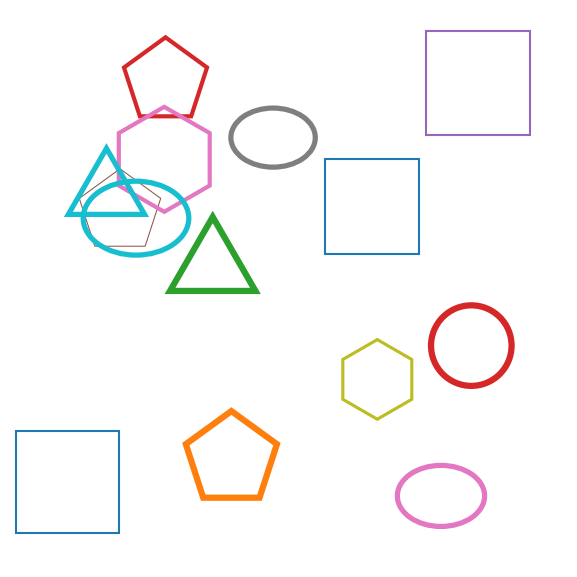[{"shape": "square", "thickness": 1, "radius": 0.41, "center": [0.644, 0.641]}, {"shape": "square", "thickness": 1, "radius": 0.44, "center": [0.117, 0.165]}, {"shape": "pentagon", "thickness": 3, "radius": 0.41, "center": [0.401, 0.204]}, {"shape": "triangle", "thickness": 3, "radius": 0.43, "center": [0.368, 0.538]}, {"shape": "circle", "thickness": 3, "radius": 0.35, "center": [0.816, 0.401]}, {"shape": "pentagon", "thickness": 2, "radius": 0.38, "center": [0.287, 0.859]}, {"shape": "square", "thickness": 1, "radius": 0.45, "center": [0.828, 0.855]}, {"shape": "pentagon", "thickness": 0.5, "radius": 0.37, "center": [0.208, 0.633]}, {"shape": "hexagon", "thickness": 2, "radius": 0.45, "center": [0.284, 0.723]}, {"shape": "oval", "thickness": 2.5, "radius": 0.38, "center": [0.764, 0.14]}, {"shape": "oval", "thickness": 2.5, "radius": 0.37, "center": [0.473, 0.761]}, {"shape": "hexagon", "thickness": 1.5, "radius": 0.34, "center": [0.653, 0.342]}, {"shape": "triangle", "thickness": 2.5, "radius": 0.38, "center": [0.184, 0.666]}, {"shape": "oval", "thickness": 2.5, "radius": 0.46, "center": [0.235, 0.621]}]